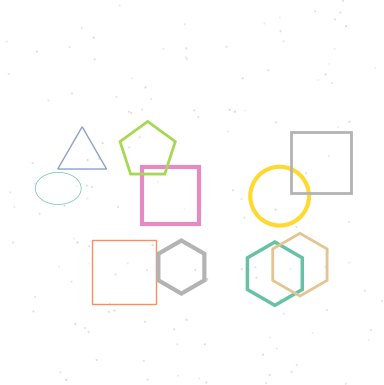[{"shape": "oval", "thickness": 0.5, "radius": 0.3, "center": [0.151, 0.511]}, {"shape": "hexagon", "thickness": 2.5, "radius": 0.41, "center": [0.714, 0.289]}, {"shape": "square", "thickness": 1, "radius": 0.42, "center": [0.322, 0.294]}, {"shape": "triangle", "thickness": 1, "radius": 0.37, "center": [0.213, 0.598]}, {"shape": "square", "thickness": 3, "radius": 0.37, "center": [0.443, 0.493]}, {"shape": "pentagon", "thickness": 2, "radius": 0.38, "center": [0.384, 0.609]}, {"shape": "circle", "thickness": 3, "radius": 0.38, "center": [0.726, 0.491]}, {"shape": "hexagon", "thickness": 2, "radius": 0.41, "center": [0.779, 0.313]}, {"shape": "hexagon", "thickness": 3, "radius": 0.34, "center": [0.471, 0.306]}, {"shape": "square", "thickness": 2, "radius": 0.39, "center": [0.834, 0.577]}]